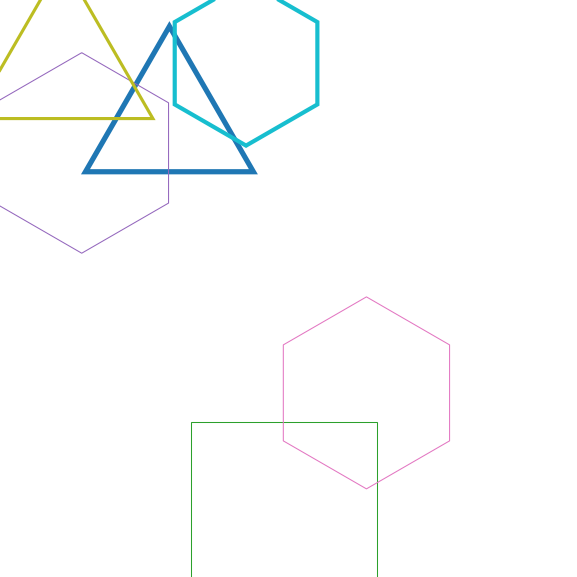[{"shape": "triangle", "thickness": 2.5, "radius": 0.84, "center": [0.293, 0.786]}, {"shape": "square", "thickness": 0.5, "radius": 0.8, "center": [0.491, 0.107]}, {"shape": "hexagon", "thickness": 0.5, "radius": 0.87, "center": [0.142, 0.734]}, {"shape": "hexagon", "thickness": 0.5, "radius": 0.83, "center": [0.635, 0.319]}, {"shape": "triangle", "thickness": 1.5, "radius": 0.9, "center": [0.108, 0.884]}, {"shape": "hexagon", "thickness": 2, "radius": 0.71, "center": [0.426, 0.89]}]